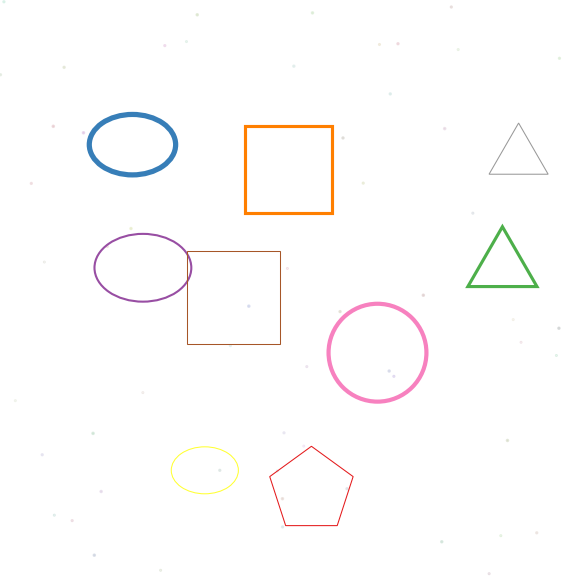[{"shape": "pentagon", "thickness": 0.5, "radius": 0.38, "center": [0.539, 0.15]}, {"shape": "oval", "thickness": 2.5, "radius": 0.37, "center": [0.229, 0.749]}, {"shape": "triangle", "thickness": 1.5, "radius": 0.35, "center": [0.87, 0.537]}, {"shape": "oval", "thickness": 1, "radius": 0.42, "center": [0.247, 0.535]}, {"shape": "square", "thickness": 1.5, "radius": 0.38, "center": [0.499, 0.706]}, {"shape": "oval", "thickness": 0.5, "radius": 0.29, "center": [0.355, 0.185]}, {"shape": "square", "thickness": 0.5, "radius": 0.4, "center": [0.404, 0.484]}, {"shape": "circle", "thickness": 2, "radius": 0.42, "center": [0.654, 0.388]}, {"shape": "triangle", "thickness": 0.5, "radius": 0.3, "center": [0.898, 0.727]}]